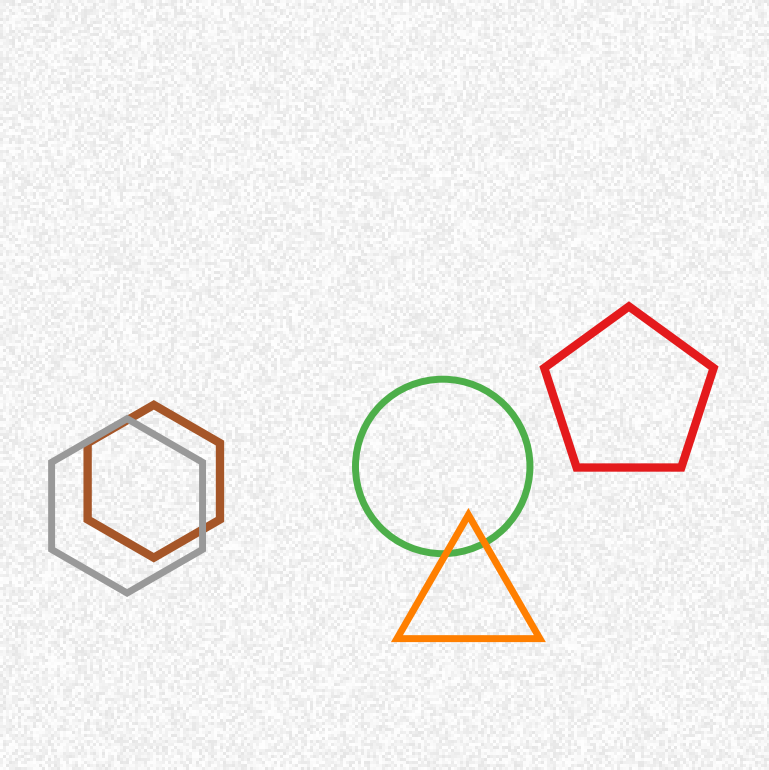[{"shape": "pentagon", "thickness": 3, "radius": 0.58, "center": [0.817, 0.486]}, {"shape": "circle", "thickness": 2.5, "radius": 0.57, "center": [0.575, 0.394]}, {"shape": "triangle", "thickness": 2.5, "radius": 0.54, "center": [0.608, 0.224]}, {"shape": "hexagon", "thickness": 3, "radius": 0.5, "center": [0.2, 0.375]}, {"shape": "hexagon", "thickness": 2.5, "radius": 0.57, "center": [0.165, 0.343]}]